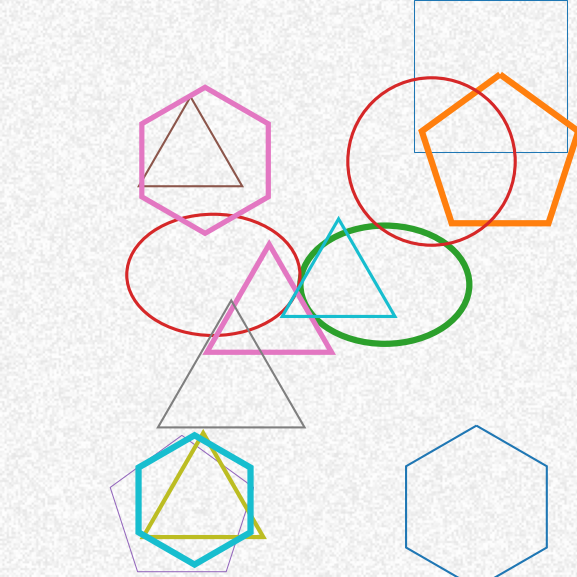[{"shape": "square", "thickness": 0.5, "radius": 0.66, "center": [0.85, 0.867]}, {"shape": "hexagon", "thickness": 1, "radius": 0.7, "center": [0.825, 0.121]}, {"shape": "pentagon", "thickness": 3, "radius": 0.71, "center": [0.866, 0.728]}, {"shape": "oval", "thickness": 3, "radius": 0.73, "center": [0.666, 0.506]}, {"shape": "oval", "thickness": 1.5, "radius": 0.75, "center": [0.369, 0.523]}, {"shape": "circle", "thickness": 1.5, "radius": 0.72, "center": [0.747, 0.719]}, {"shape": "pentagon", "thickness": 0.5, "radius": 0.65, "center": [0.315, 0.115]}, {"shape": "triangle", "thickness": 1, "radius": 0.52, "center": [0.33, 0.728]}, {"shape": "hexagon", "thickness": 2.5, "radius": 0.63, "center": [0.355, 0.722]}, {"shape": "triangle", "thickness": 2.5, "radius": 0.62, "center": [0.466, 0.451]}, {"shape": "triangle", "thickness": 1, "radius": 0.73, "center": [0.4, 0.332]}, {"shape": "triangle", "thickness": 2, "radius": 0.6, "center": [0.352, 0.129]}, {"shape": "triangle", "thickness": 1.5, "radius": 0.56, "center": [0.586, 0.507]}, {"shape": "hexagon", "thickness": 3, "radius": 0.56, "center": [0.337, 0.133]}]